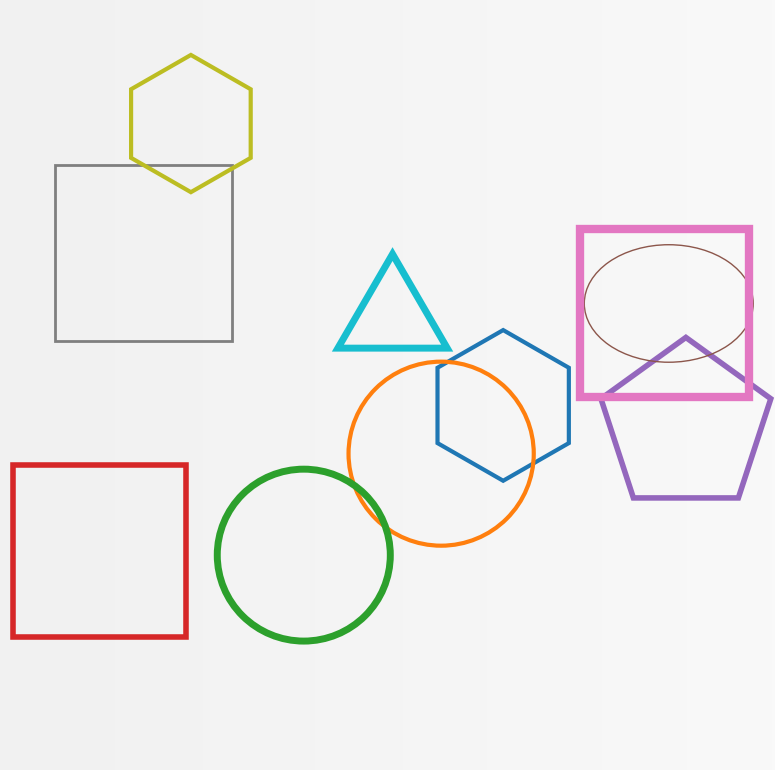[{"shape": "hexagon", "thickness": 1.5, "radius": 0.49, "center": [0.649, 0.473]}, {"shape": "circle", "thickness": 1.5, "radius": 0.6, "center": [0.569, 0.411]}, {"shape": "circle", "thickness": 2.5, "radius": 0.56, "center": [0.392, 0.279]}, {"shape": "square", "thickness": 2, "radius": 0.56, "center": [0.128, 0.284]}, {"shape": "pentagon", "thickness": 2, "radius": 0.58, "center": [0.885, 0.447]}, {"shape": "oval", "thickness": 0.5, "radius": 0.54, "center": [0.863, 0.606]}, {"shape": "square", "thickness": 3, "radius": 0.54, "center": [0.858, 0.594]}, {"shape": "square", "thickness": 1, "radius": 0.57, "center": [0.185, 0.672]}, {"shape": "hexagon", "thickness": 1.5, "radius": 0.45, "center": [0.246, 0.84]}, {"shape": "triangle", "thickness": 2.5, "radius": 0.41, "center": [0.507, 0.589]}]